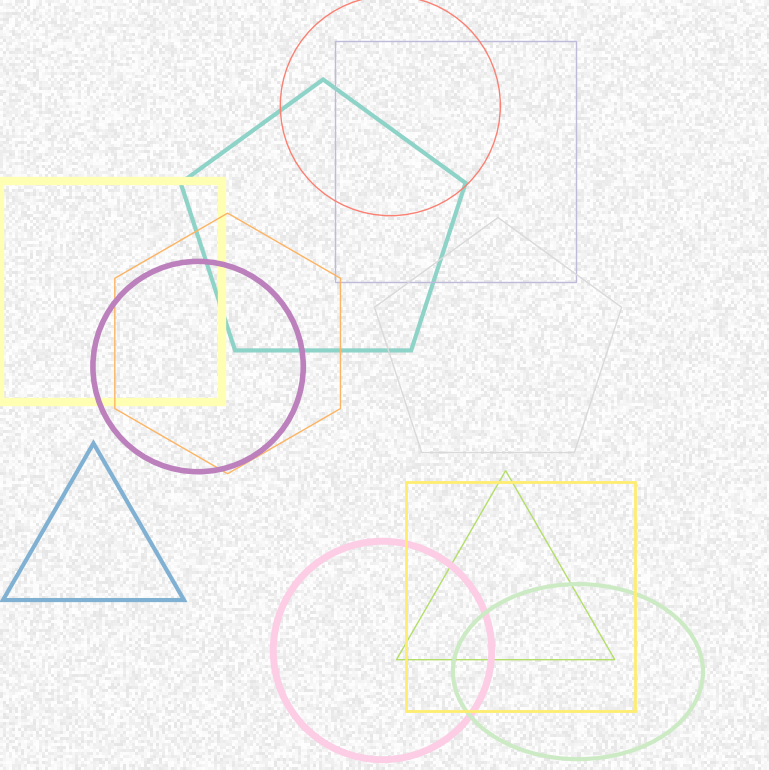[{"shape": "pentagon", "thickness": 1.5, "radius": 0.97, "center": [0.42, 0.702]}, {"shape": "square", "thickness": 3, "radius": 0.72, "center": [0.144, 0.621]}, {"shape": "square", "thickness": 0.5, "radius": 0.78, "center": [0.592, 0.79]}, {"shape": "circle", "thickness": 0.5, "radius": 0.71, "center": [0.507, 0.863]}, {"shape": "triangle", "thickness": 1.5, "radius": 0.68, "center": [0.121, 0.289]}, {"shape": "hexagon", "thickness": 0.5, "radius": 0.85, "center": [0.296, 0.554]}, {"shape": "triangle", "thickness": 0.5, "radius": 0.82, "center": [0.657, 0.225]}, {"shape": "circle", "thickness": 2.5, "radius": 0.71, "center": [0.497, 0.155]}, {"shape": "pentagon", "thickness": 0.5, "radius": 0.84, "center": [0.647, 0.549]}, {"shape": "circle", "thickness": 2, "radius": 0.68, "center": [0.257, 0.524]}, {"shape": "oval", "thickness": 1.5, "radius": 0.81, "center": [0.751, 0.128]}, {"shape": "square", "thickness": 1, "radius": 0.74, "center": [0.676, 0.226]}]